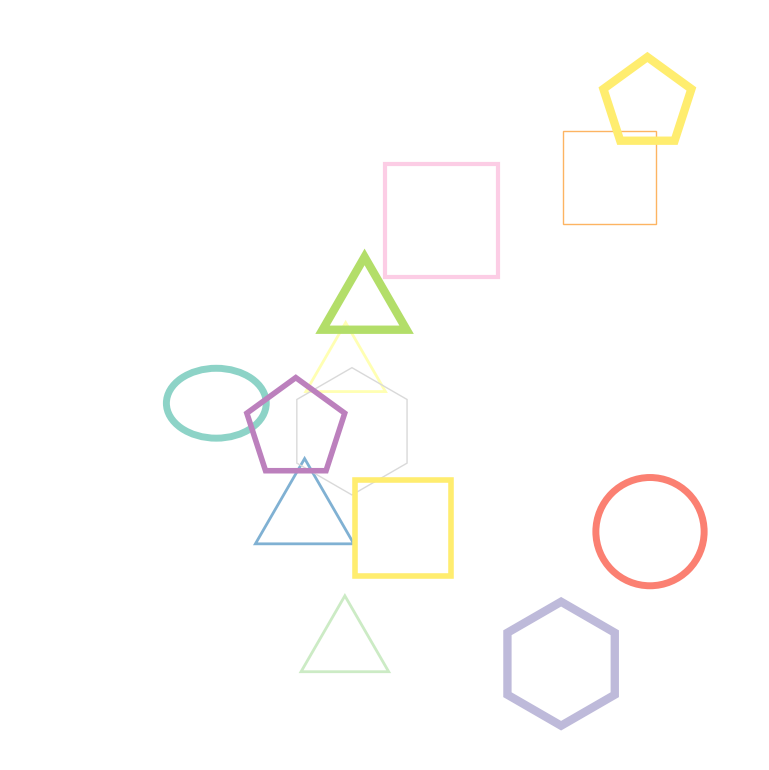[{"shape": "oval", "thickness": 2.5, "radius": 0.32, "center": [0.281, 0.476]}, {"shape": "triangle", "thickness": 1, "radius": 0.3, "center": [0.449, 0.521]}, {"shape": "hexagon", "thickness": 3, "radius": 0.4, "center": [0.729, 0.138]}, {"shape": "circle", "thickness": 2.5, "radius": 0.35, "center": [0.844, 0.31]}, {"shape": "triangle", "thickness": 1, "radius": 0.37, "center": [0.396, 0.331]}, {"shape": "square", "thickness": 0.5, "radius": 0.3, "center": [0.792, 0.77]}, {"shape": "triangle", "thickness": 3, "radius": 0.32, "center": [0.473, 0.603]}, {"shape": "square", "thickness": 1.5, "radius": 0.37, "center": [0.574, 0.713]}, {"shape": "hexagon", "thickness": 0.5, "radius": 0.41, "center": [0.457, 0.44]}, {"shape": "pentagon", "thickness": 2, "radius": 0.33, "center": [0.384, 0.443]}, {"shape": "triangle", "thickness": 1, "radius": 0.33, "center": [0.448, 0.161]}, {"shape": "pentagon", "thickness": 3, "radius": 0.3, "center": [0.841, 0.866]}, {"shape": "square", "thickness": 2, "radius": 0.31, "center": [0.523, 0.314]}]